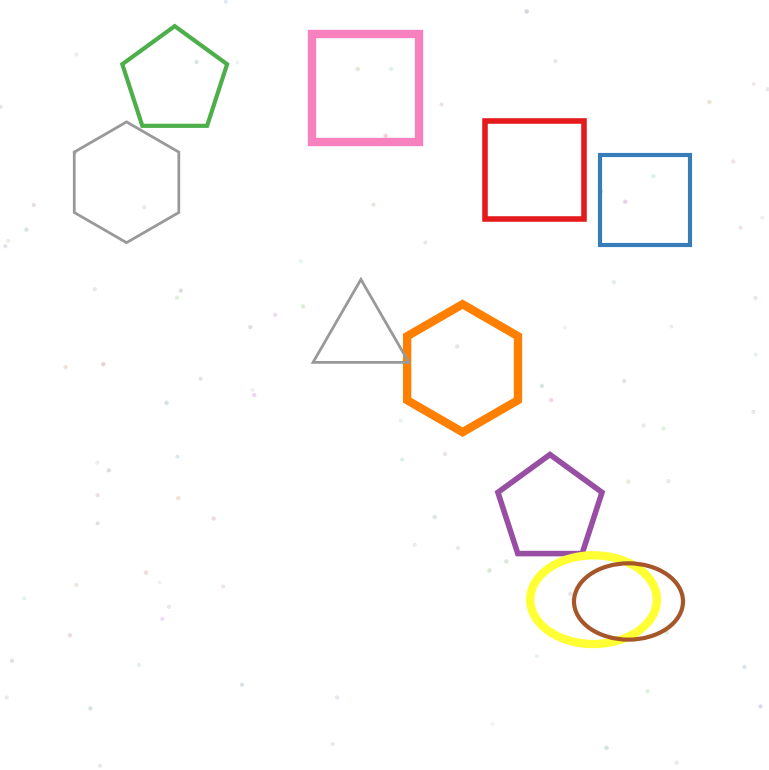[{"shape": "square", "thickness": 2, "radius": 0.32, "center": [0.694, 0.779]}, {"shape": "square", "thickness": 1.5, "radius": 0.29, "center": [0.837, 0.74]}, {"shape": "pentagon", "thickness": 1.5, "radius": 0.36, "center": [0.227, 0.895]}, {"shape": "pentagon", "thickness": 2, "radius": 0.36, "center": [0.714, 0.339]}, {"shape": "hexagon", "thickness": 3, "radius": 0.42, "center": [0.601, 0.522]}, {"shape": "oval", "thickness": 3, "radius": 0.41, "center": [0.771, 0.221]}, {"shape": "oval", "thickness": 1.5, "radius": 0.35, "center": [0.816, 0.219]}, {"shape": "square", "thickness": 3, "radius": 0.35, "center": [0.475, 0.886]}, {"shape": "hexagon", "thickness": 1, "radius": 0.39, "center": [0.164, 0.763]}, {"shape": "triangle", "thickness": 1, "radius": 0.36, "center": [0.469, 0.565]}]